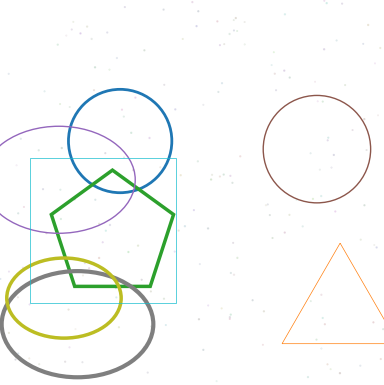[{"shape": "circle", "thickness": 2, "radius": 0.67, "center": [0.312, 0.634]}, {"shape": "triangle", "thickness": 0.5, "radius": 0.87, "center": [0.883, 0.194]}, {"shape": "pentagon", "thickness": 2.5, "radius": 0.83, "center": [0.292, 0.391]}, {"shape": "oval", "thickness": 1, "radius": 0.99, "center": [0.153, 0.533]}, {"shape": "circle", "thickness": 1, "radius": 0.7, "center": [0.823, 0.613]}, {"shape": "oval", "thickness": 3, "radius": 0.98, "center": [0.201, 0.158]}, {"shape": "oval", "thickness": 2.5, "radius": 0.74, "center": [0.166, 0.226]}, {"shape": "square", "thickness": 0.5, "radius": 0.94, "center": [0.268, 0.401]}]